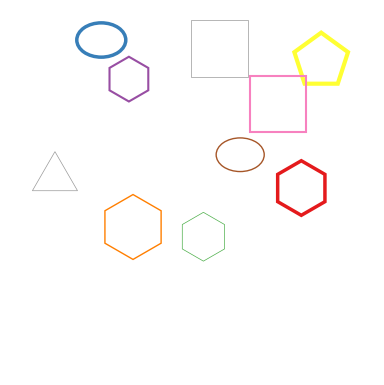[{"shape": "hexagon", "thickness": 2.5, "radius": 0.35, "center": [0.783, 0.512]}, {"shape": "oval", "thickness": 2.5, "radius": 0.32, "center": [0.263, 0.896]}, {"shape": "hexagon", "thickness": 0.5, "radius": 0.32, "center": [0.528, 0.385]}, {"shape": "hexagon", "thickness": 1.5, "radius": 0.29, "center": [0.335, 0.795]}, {"shape": "hexagon", "thickness": 1, "radius": 0.42, "center": [0.346, 0.41]}, {"shape": "pentagon", "thickness": 3, "radius": 0.37, "center": [0.834, 0.842]}, {"shape": "oval", "thickness": 1, "radius": 0.31, "center": [0.624, 0.598]}, {"shape": "square", "thickness": 1.5, "radius": 0.36, "center": [0.722, 0.73]}, {"shape": "triangle", "thickness": 0.5, "radius": 0.34, "center": [0.143, 0.538]}, {"shape": "square", "thickness": 0.5, "radius": 0.37, "center": [0.57, 0.874]}]